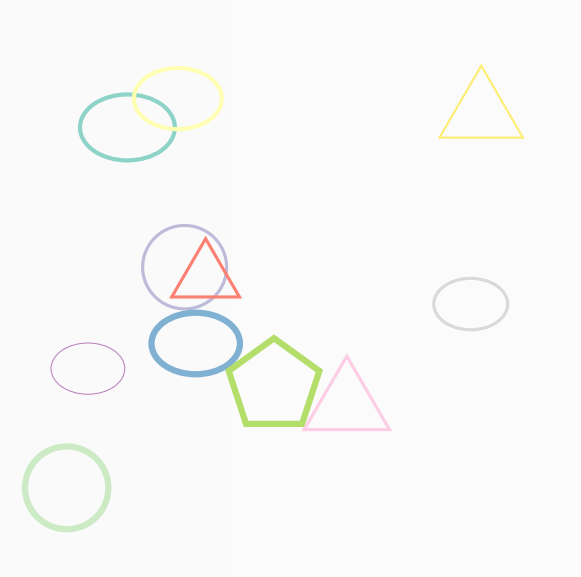[{"shape": "oval", "thickness": 2, "radius": 0.41, "center": [0.219, 0.778]}, {"shape": "oval", "thickness": 2, "radius": 0.38, "center": [0.306, 0.828]}, {"shape": "circle", "thickness": 1.5, "radius": 0.36, "center": [0.318, 0.536]}, {"shape": "triangle", "thickness": 1.5, "radius": 0.34, "center": [0.354, 0.519]}, {"shape": "oval", "thickness": 3, "radius": 0.38, "center": [0.337, 0.404]}, {"shape": "pentagon", "thickness": 3, "radius": 0.41, "center": [0.471, 0.331]}, {"shape": "triangle", "thickness": 1.5, "radius": 0.42, "center": [0.597, 0.298]}, {"shape": "oval", "thickness": 1.5, "radius": 0.32, "center": [0.81, 0.473]}, {"shape": "oval", "thickness": 0.5, "radius": 0.32, "center": [0.151, 0.361]}, {"shape": "circle", "thickness": 3, "radius": 0.36, "center": [0.115, 0.154]}, {"shape": "triangle", "thickness": 1, "radius": 0.42, "center": [0.828, 0.802]}]